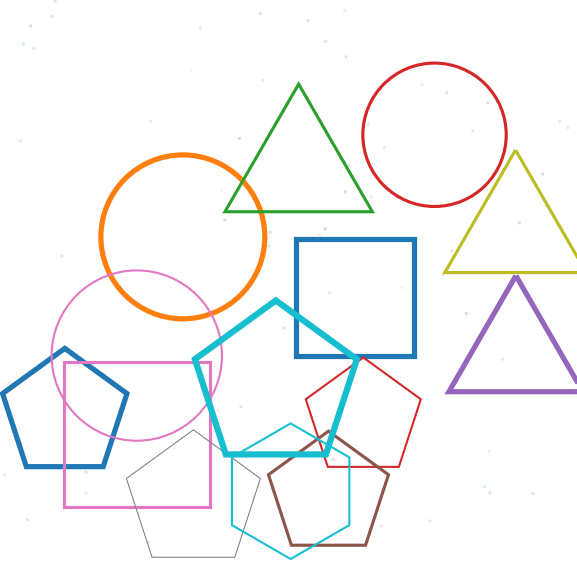[{"shape": "square", "thickness": 2.5, "radius": 0.51, "center": [0.615, 0.484]}, {"shape": "pentagon", "thickness": 2.5, "radius": 0.57, "center": [0.112, 0.283]}, {"shape": "circle", "thickness": 2.5, "radius": 0.71, "center": [0.317, 0.589]}, {"shape": "triangle", "thickness": 1.5, "radius": 0.74, "center": [0.517, 0.706]}, {"shape": "pentagon", "thickness": 1, "radius": 0.52, "center": [0.629, 0.275]}, {"shape": "circle", "thickness": 1.5, "radius": 0.62, "center": [0.752, 0.766]}, {"shape": "triangle", "thickness": 2.5, "radius": 0.67, "center": [0.893, 0.388]}, {"shape": "pentagon", "thickness": 1.5, "radius": 0.55, "center": [0.569, 0.143]}, {"shape": "circle", "thickness": 1, "radius": 0.74, "center": [0.237, 0.383]}, {"shape": "square", "thickness": 1.5, "radius": 0.63, "center": [0.238, 0.247]}, {"shape": "pentagon", "thickness": 0.5, "radius": 0.61, "center": [0.335, 0.133]}, {"shape": "triangle", "thickness": 1.5, "radius": 0.71, "center": [0.893, 0.598]}, {"shape": "pentagon", "thickness": 3, "radius": 0.74, "center": [0.478, 0.331]}, {"shape": "hexagon", "thickness": 1, "radius": 0.59, "center": [0.503, 0.149]}]